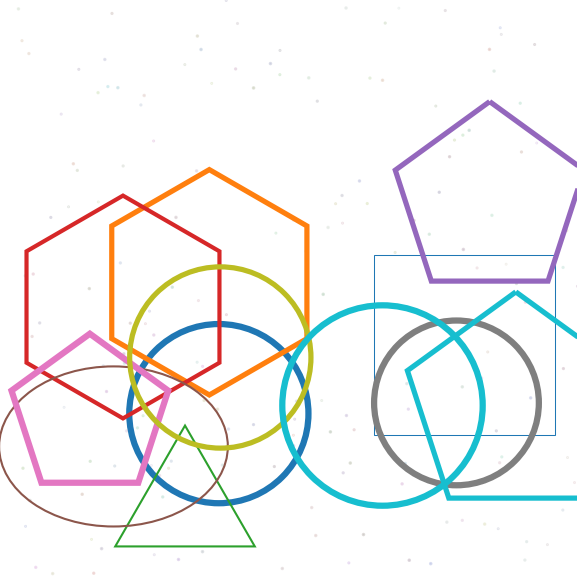[{"shape": "square", "thickness": 0.5, "radius": 0.78, "center": [0.805, 0.402]}, {"shape": "circle", "thickness": 3, "radius": 0.78, "center": [0.379, 0.283]}, {"shape": "hexagon", "thickness": 2.5, "radius": 0.98, "center": [0.362, 0.51]}, {"shape": "triangle", "thickness": 1, "radius": 0.7, "center": [0.32, 0.123]}, {"shape": "hexagon", "thickness": 2, "radius": 0.96, "center": [0.213, 0.468]}, {"shape": "pentagon", "thickness": 2.5, "radius": 0.86, "center": [0.848, 0.651]}, {"shape": "oval", "thickness": 1, "radius": 0.99, "center": [0.197, 0.226]}, {"shape": "pentagon", "thickness": 3, "radius": 0.71, "center": [0.156, 0.279]}, {"shape": "circle", "thickness": 3, "radius": 0.71, "center": [0.79, 0.301]}, {"shape": "circle", "thickness": 2.5, "radius": 0.78, "center": [0.381, 0.38]}, {"shape": "pentagon", "thickness": 2.5, "radius": 0.99, "center": [0.893, 0.296]}, {"shape": "circle", "thickness": 3, "radius": 0.87, "center": [0.662, 0.297]}]